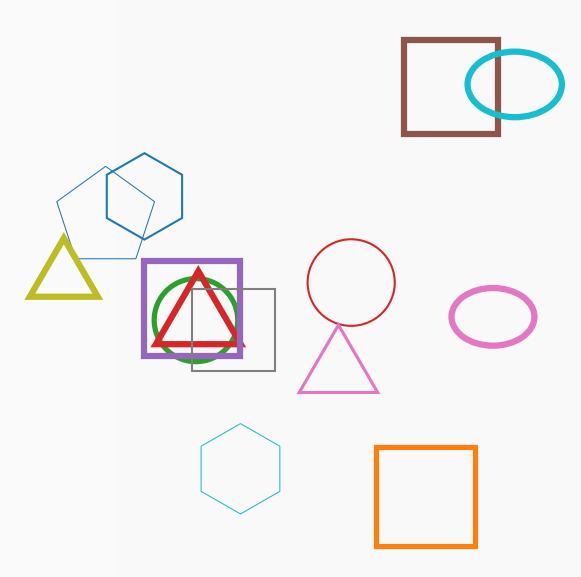[{"shape": "pentagon", "thickness": 0.5, "radius": 0.44, "center": [0.182, 0.623]}, {"shape": "hexagon", "thickness": 1, "radius": 0.37, "center": [0.249, 0.659]}, {"shape": "square", "thickness": 2.5, "radius": 0.43, "center": [0.732, 0.139]}, {"shape": "circle", "thickness": 2.5, "radius": 0.36, "center": [0.337, 0.445]}, {"shape": "circle", "thickness": 1, "radius": 0.37, "center": [0.604, 0.51]}, {"shape": "triangle", "thickness": 3, "radius": 0.42, "center": [0.341, 0.445]}, {"shape": "square", "thickness": 3, "radius": 0.41, "center": [0.33, 0.466]}, {"shape": "square", "thickness": 3, "radius": 0.4, "center": [0.777, 0.849]}, {"shape": "triangle", "thickness": 1.5, "radius": 0.39, "center": [0.582, 0.358]}, {"shape": "oval", "thickness": 3, "radius": 0.36, "center": [0.848, 0.45]}, {"shape": "square", "thickness": 1, "radius": 0.35, "center": [0.402, 0.427]}, {"shape": "triangle", "thickness": 3, "radius": 0.34, "center": [0.11, 0.519]}, {"shape": "oval", "thickness": 3, "radius": 0.41, "center": [0.886, 0.853]}, {"shape": "hexagon", "thickness": 0.5, "radius": 0.39, "center": [0.414, 0.187]}]